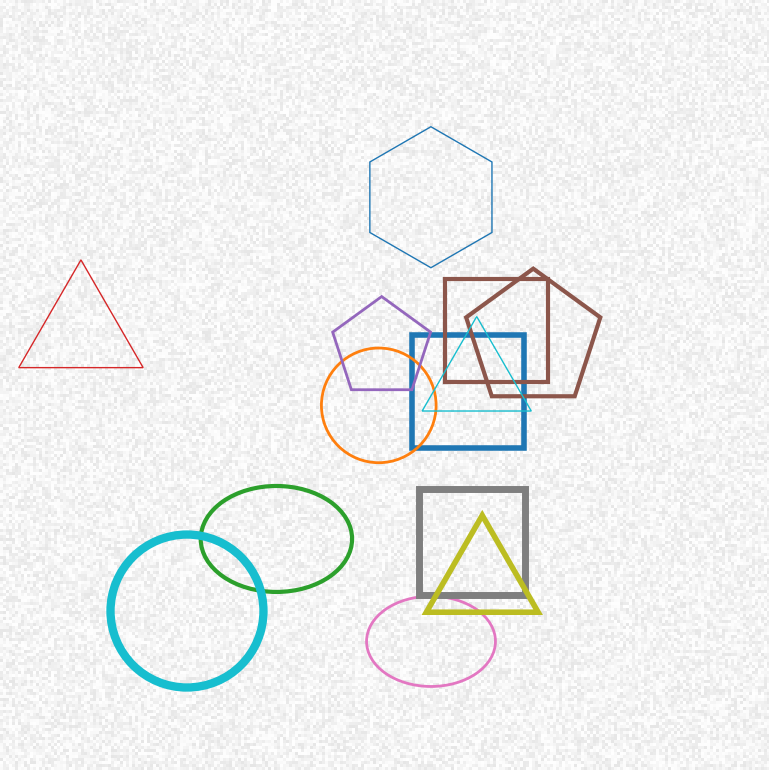[{"shape": "hexagon", "thickness": 0.5, "radius": 0.46, "center": [0.56, 0.744]}, {"shape": "square", "thickness": 2, "radius": 0.37, "center": [0.608, 0.492]}, {"shape": "circle", "thickness": 1, "radius": 0.37, "center": [0.492, 0.474]}, {"shape": "oval", "thickness": 1.5, "radius": 0.49, "center": [0.359, 0.3]}, {"shape": "triangle", "thickness": 0.5, "radius": 0.47, "center": [0.105, 0.569]}, {"shape": "pentagon", "thickness": 1, "radius": 0.33, "center": [0.496, 0.548]}, {"shape": "pentagon", "thickness": 1.5, "radius": 0.46, "center": [0.693, 0.559]}, {"shape": "square", "thickness": 1.5, "radius": 0.34, "center": [0.645, 0.57]}, {"shape": "oval", "thickness": 1, "radius": 0.42, "center": [0.56, 0.167]}, {"shape": "square", "thickness": 2.5, "radius": 0.34, "center": [0.613, 0.296]}, {"shape": "triangle", "thickness": 2, "radius": 0.42, "center": [0.626, 0.247]}, {"shape": "circle", "thickness": 3, "radius": 0.5, "center": [0.243, 0.206]}, {"shape": "triangle", "thickness": 0.5, "radius": 0.41, "center": [0.619, 0.507]}]